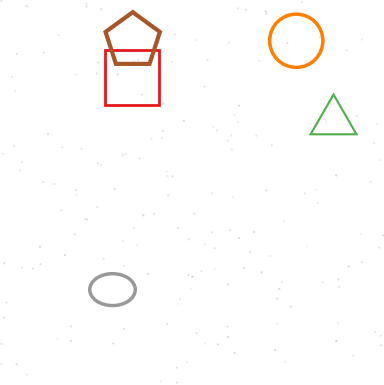[{"shape": "square", "thickness": 2, "radius": 0.36, "center": [0.343, 0.799]}, {"shape": "triangle", "thickness": 1.5, "radius": 0.34, "center": [0.866, 0.686]}, {"shape": "circle", "thickness": 2.5, "radius": 0.35, "center": [0.77, 0.894]}, {"shape": "pentagon", "thickness": 3, "radius": 0.37, "center": [0.345, 0.894]}, {"shape": "oval", "thickness": 2.5, "radius": 0.3, "center": [0.292, 0.248]}]